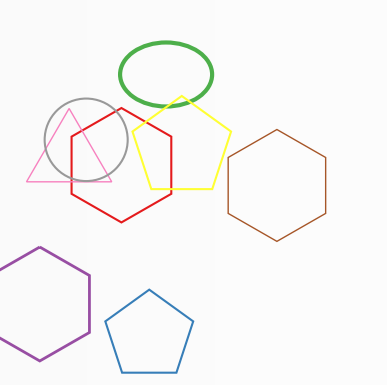[{"shape": "hexagon", "thickness": 1.5, "radius": 0.74, "center": [0.313, 0.571]}, {"shape": "pentagon", "thickness": 1.5, "radius": 0.6, "center": [0.385, 0.128]}, {"shape": "oval", "thickness": 3, "radius": 0.59, "center": [0.429, 0.807]}, {"shape": "hexagon", "thickness": 2, "radius": 0.74, "center": [0.103, 0.21]}, {"shape": "pentagon", "thickness": 1.5, "radius": 0.67, "center": [0.469, 0.617]}, {"shape": "hexagon", "thickness": 1, "radius": 0.73, "center": [0.715, 0.518]}, {"shape": "triangle", "thickness": 1, "radius": 0.63, "center": [0.178, 0.591]}, {"shape": "circle", "thickness": 1.5, "radius": 0.54, "center": [0.222, 0.637]}]